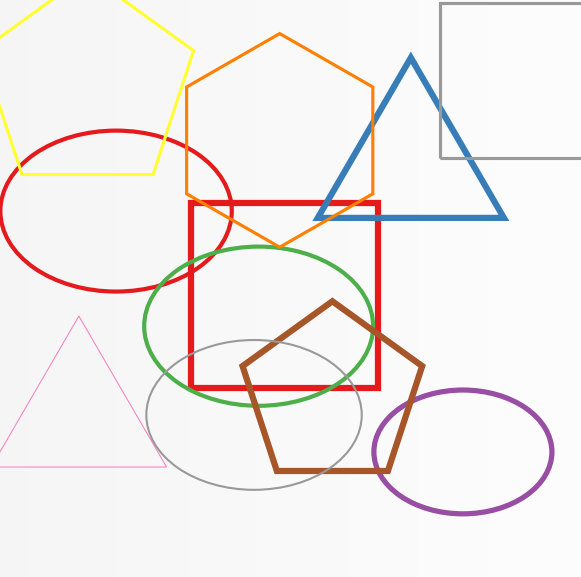[{"shape": "square", "thickness": 3, "radius": 0.8, "center": [0.49, 0.487]}, {"shape": "oval", "thickness": 2, "radius": 1.0, "center": [0.2, 0.634]}, {"shape": "triangle", "thickness": 3, "radius": 0.92, "center": [0.707, 0.714]}, {"shape": "oval", "thickness": 2, "radius": 0.98, "center": [0.445, 0.434]}, {"shape": "oval", "thickness": 2.5, "radius": 0.77, "center": [0.796, 0.217]}, {"shape": "hexagon", "thickness": 1.5, "radius": 0.92, "center": [0.481, 0.756]}, {"shape": "pentagon", "thickness": 1.5, "radius": 0.96, "center": [0.151, 0.852]}, {"shape": "pentagon", "thickness": 3, "radius": 0.81, "center": [0.572, 0.315]}, {"shape": "triangle", "thickness": 0.5, "radius": 0.87, "center": [0.136, 0.278]}, {"shape": "oval", "thickness": 1, "radius": 0.93, "center": [0.437, 0.281]}, {"shape": "square", "thickness": 1.5, "radius": 0.67, "center": [0.892, 0.859]}]